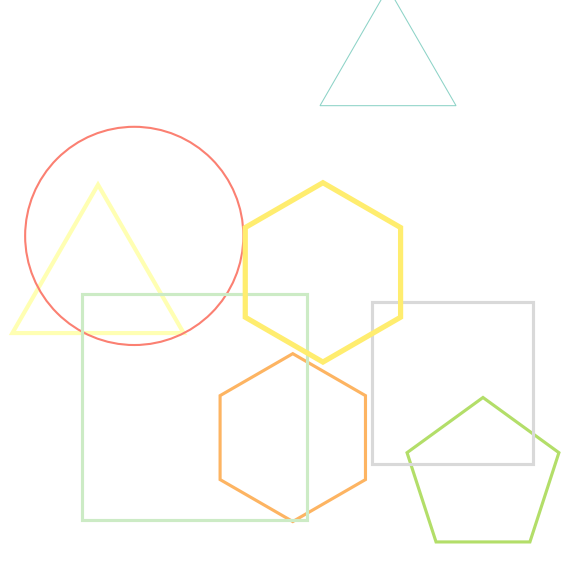[{"shape": "triangle", "thickness": 0.5, "radius": 0.68, "center": [0.672, 0.884]}, {"shape": "triangle", "thickness": 2, "radius": 0.86, "center": [0.17, 0.508]}, {"shape": "circle", "thickness": 1, "radius": 0.94, "center": [0.232, 0.591]}, {"shape": "hexagon", "thickness": 1.5, "radius": 0.73, "center": [0.507, 0.241]}, {"shape": "pentagon", "thickness": 1.5, "radius": 0.69, "center": [0.836, 0.173]}, {"shape": "square", "thickness": 1.5, "radius": 0.7, "center": [0.784, 0.336]}, {"shape": "square", "thickness": 1.5, "radius": 0.98, "center": [0.337, 0.294]}, {"shape": "hexagon", "thickness": 2.5, "radius": 0.78, "center": [0.559, 0.527]}]